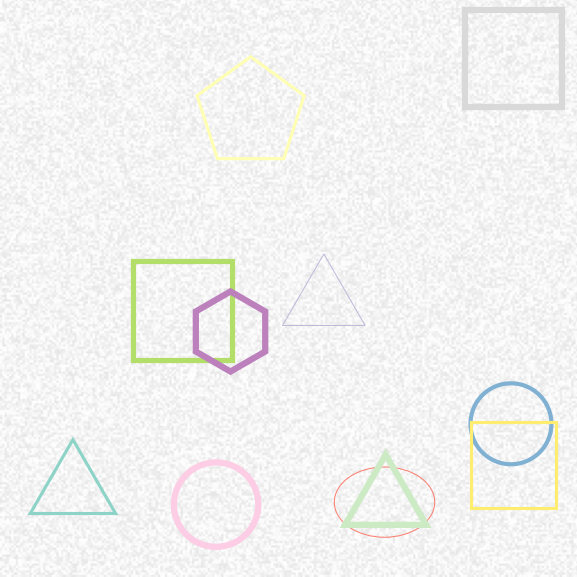[{"shape": "triangle", "thickness": 1.5, "radius": 0.43, "center": [0.126, 0.153]}, {"shape": "pentagon", "thickness": 1.5, "radius": 0.49, "center": [0.434, 0.803]}, {"shape": "triangle", "thickness": 0.5, "radius": 0.41, "center": [0.561, 0.477]}, {"shape": "oval", "thickness": 0.5, "radius": 0.43, "center": [0.666, 0.13]}, {"shape": "circle", "thickness": 2, "radius": 0.35, "center": [0.885, 0.265]}, {"shape": "square", "thickness": 2.5, "radius": 0.43, "center": [0.316, 0.461]}, {"shape": "circle", "thickness": 3, "radius": 0.37, "center": [0.374, 0.125]}, {"shape": "square", "thickness": 3, "radius": 0.42, "center": [0.889, 0.898]}, {"shape": "hexagon", "thickness": 3, "radius": 0.35, "center": [0.399, 0.425]}, {"shape": "triangle", "thickness": 3, "radius": 0.41, "center": [0.668, 0.131]}, {"shape": "square", "thickness": 1.5, "radius": 0.37, "center": [0.889, 0.194]}]